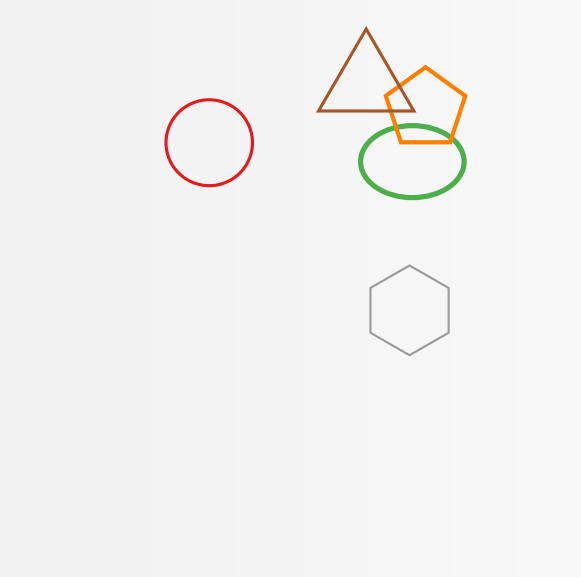[{"shape": "circle", "thickness": 1.5, "radius": 0.37, "center": [0.36, 0.752]}, {"shape": "oval", "thickness": 2.5, "radius": 0.45, "center": [0.709, 0.719]}, {"shape": "pentagon", "thickness": 2, "radius": 0.36, "center": [0.732, 0.811]}, {"shape": "triangle", "thickness": 1.5, "radius": 0.47, "center": [0.63, 0.854]}, {"shape": "hexagon", "thickness": 1, "radius": 0.39, "center": [0.705, 0.462]}]